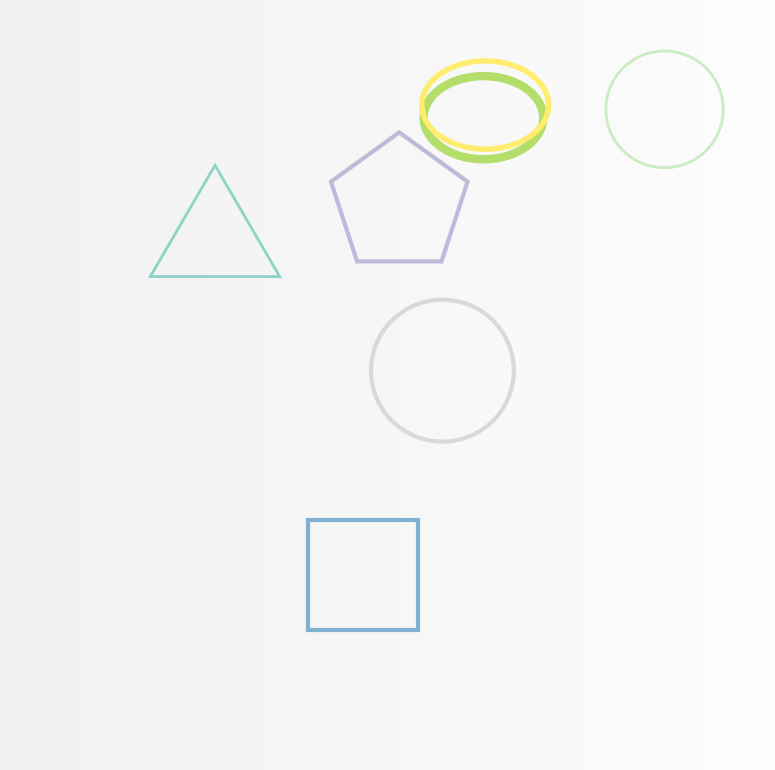[{"shape": "triangle", "thickness": 1, "radius": 0.48, "center": [0.277, 0.689]}, {"shape": "pentagon", "thickness": 1.5, "radius": 0.46, "center": [0.515, 0.735]}, {"shape": "square", "thickness": 1.5, "radius": 0.36, "center": [0.468, 0.253]}, {"shape": "oval", "thickness": 3, "radius": 0.39, "center": [0.624, 0.847]}, {"shape": "circle", "thickness": 1.5, "radius": 0.46, "center": [0.571, 0.519]}, {"shape": "circle", "thickness": 1, "radius": 0.38, "center": [0.858, 0.858]}, {"shape": "oval", "thickness": 2, "radius": 0.41, "center": [0.626, 0.864]}]